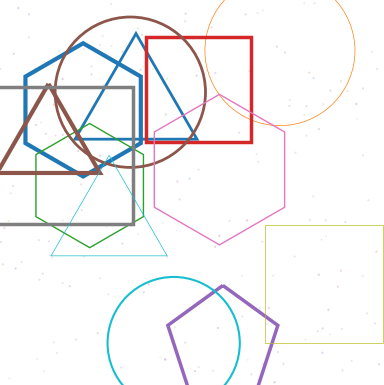[{"shape": "hexagon", "thickness": 3, "radius": 0.86, "center": [0.216, 0.715]}, {"shape": "triangle", "thickness": 2, "radius": 0.91, "center": [0.353, 0.73]}, {"shape": "circle", "thickness": 0.5, "radius": 0.97, "center": [0.727, 0.869]}, {"shape": "hexagon", "thickness": 1, "radius": 0.81, "center": [0.233, 0.518]}, {"shape": "square", "thickness": 2.5, "radius": 0.68, "center": [0.516, 0.768]}, {"shape": "pentagon", "thickness": 2.5, "radius": 0.75, "center": [0.579, 0.108]}, {"shape": "circle", "thickness": 2, "radius": 0.98, "center": [0.338, 0.76]}, {"shape": "triangle", "thickness": 3, "radius": 0.77, "center": [0.126, 0.628]}, {"shape": "hexagon", "thickness": 1, "radius": 0.98, "center": [0.57, 0.559]}, {"shape": "square", "thickness": 2.5, "radius": 0.89, "center": [0.167, 0.597]}, {"shape": "square", "thickness": 0.5, "radius": 0.76, "center": [0.842, 0.263]}, {"shape": "triangle", "thickness": 0.5, "radius": 0.87, "center": [0.283, 0.423]}, {"shape": "circle", "thickness": 1.5, "radius": 0.86, "center": [0.451, 0.109]}]